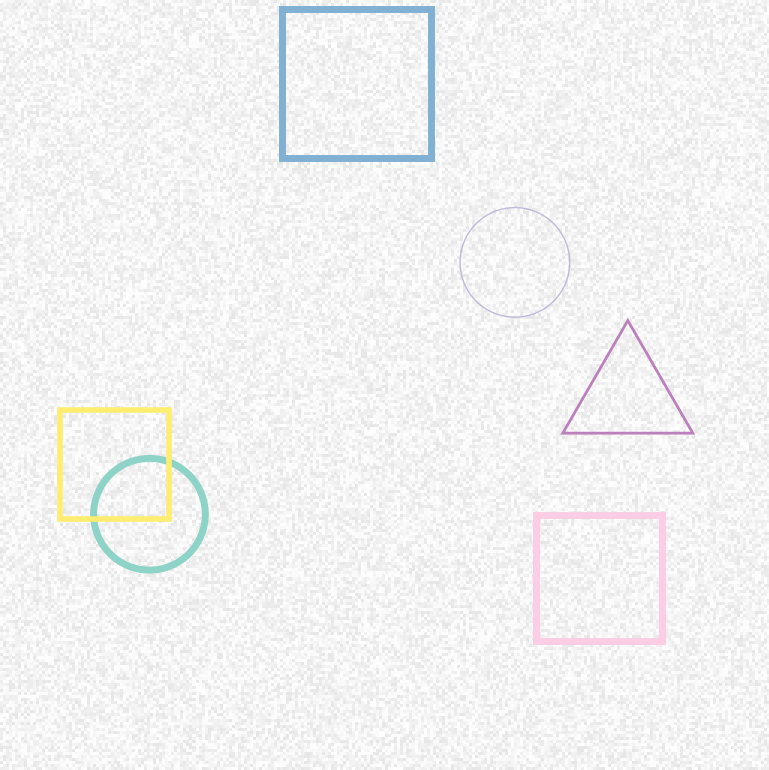[{"shape": "circle", "thickness": 2.5, "radius": 0.36, "center": [0.194, 0.332]}, {"shape": "circle", "thickness": 0.5, "radius": 0.36, "center": [0.669, 0.659]}, {"shape": "square", "thickness": 2.5, "radius": 0.48, "center": [0.462, 0.892]}, {"shape": "square", "thickness": 2.5, "radius": 0.41, "center": [0.778, 0.25]}, {"shape": "triangle", "thickness": 1, "radius": 0.49, "center": [0.815, 0.486]}, {"shape": "square", "thickness": 2, "radius": 0.35, "center": [0.149, 0.397]}]